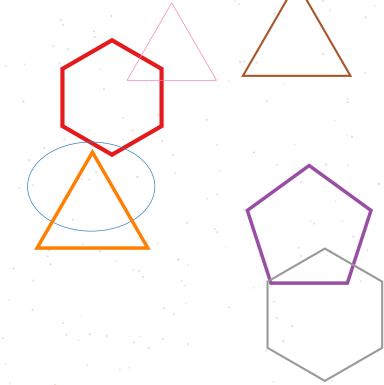[{"shape": "hexagon", "thickness": 3, "radius": 0.74, "center": [0.291, 0.747]}, {"shape": "oval", "thickness": 0.5, "radius": 0.83, "center": [0.237, 0.515]}, {"shape": "pentagon", "thickness": 2.5, "radius": 0.84, "center": [0.803, 0.401]}, {"shape": "triangle", "thickness": 2.5, "radius": 0.83, "center": [0.24, 0.439]}, {"shape": "triangle", "thickness": 1.5, "radius": 0.81, "center": [0.771, 0.884]}, {"shape": "triangle", "thickness": 0.5, "radius": 0.67, "center": [0.446, 0.858]}, {"shape": "hexagon", "thickness": 1.5, "radius": 0.86, "center": [0.844, 0.183]}]